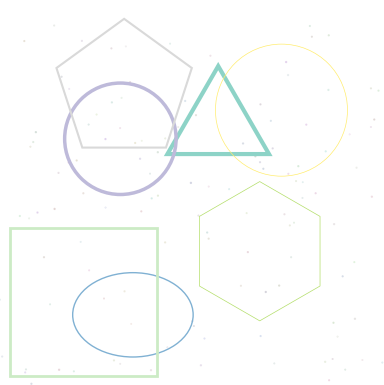[{"shape": "triangle", "thickness": 3, "radius": 0.76, "center": [0.567, 0.676]}, {"shape": "circle", "thickness": 2.5, "radius": 0.72, "center": [0.313, 0.64]}, {"shape": "oval", "thickness": 1, "radius": 0.78, "center": [0.345, 0.182]}, {"shape": "hexagon", "thickness": 0.5, "radius": 0.9, "center": [0.675, 0.348]}, {"shape": "pentagon", "thickness": 1.5, "radius": 0.92, "center": [0.322, 0.766]}, {"shape": "square", "thickness": 2, "radius": 0.96, "center": [0.217, 0.216]}, {"shape": "circle", "thickness": 0.5, "radius": 0.86, "center": [0.731, 0.714]}]